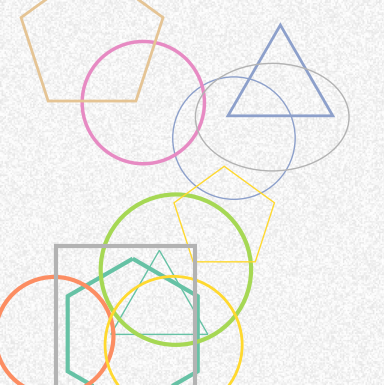[{"shape": "hexagon", "thickness": 3, "radius": 0.97, "center": [0.345, 0.133]}, {"shape": "triangle", "thickness": 1, "radius": 0.73, "center": [0.414, 0.204]}, {"shape": "circle", "thickness": 3, "radius": 0.77, "center": [0.141, 0.127]}, {"shape": "circle", "thickness": 1, "radius": 0.79, "center": [0.608, 0.641]}, {"shape": "triangle", "thickness": 2, "radius": 0.79, "center": [0.728, 0.778]}, {"shape": "circle", "thickness": 2.5, "radius": 0.79, "center": [0.372, 0.733]}, {"shape": "circle", "thickness": 3, "radius": 0.98, "center": [0.457, 0.3]}, {"shape": "pentagon", "thickness": 1, "radius": 0.69, "center": [0.582, 0.431]}, {"shape": "circle", "thickness": 2, "radius": 0.89, "center": [0.451, 0.104]}, {"shape": "pentagon", "thickness": 2, "radius": 0.97, "center": [0.239, 0.894]}, {"shape": "square", "thickness": 3, "radius": 0.91, "center": [0.326, 0.179]}, {"shape": "oval", "thickness": 1, "radius": 1.0, "center": [0.707, 0.696]}]